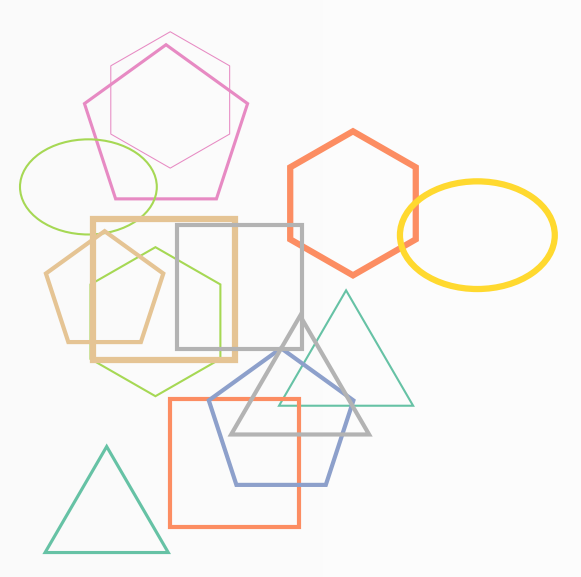[{"shape": "triangle", "thickness": 1.5, "radius": 0.61, "center": [0.184, 0.104]}, {"shape": "triangle", "thickness": 1, "radius": 0.67, "center": [0.595, 0.363]}, {"shape": "square", "thickness": 2, "radius": 0.55, "center": [0.403, 0.197]}, {"shape": "hexagon", "thickness": 3, "radius": 0.62, "center": [0.607, 0.647]}, {"shape": "pentagon", "thickness": 2, "radius": 0.65, "center": [0.484, 0.265]}, {"shape": "pentagon", "thickness": 1.5, "radius": 0.74, "center": [0.286, 0.774]}, {"shape": "hexagon", "thickness": 0.5, "radius": 0.59, "center": [0.293, 0.826]}, {"shape": "hexagon", "thickness": 1, "radius": 0.65, "center": [0.267, 0.442]}, {"shape": "oval", "thickness": 1, "radius": 0.59, "center": [0.152, 0.675]}, {"shape": "oval", "thickness": 3, "radius": 0.67, "center": [0.821, 0.592]}, {"shape": "square", "thickness": 3, "radius": 0.61, "center": [0.282, 0.498]}, {"shape": "pentagon", "thickness": 2, "radius": 0.53, "center": [0.18, 0.493]}, {"shape": "square", "thickness": 2, "radius": 0.54, "center": [0.412, 0.502]}, {"shape": "triangle", "thickness": 2, "radius": 0.69, "center": [0.516, 0.315]}]